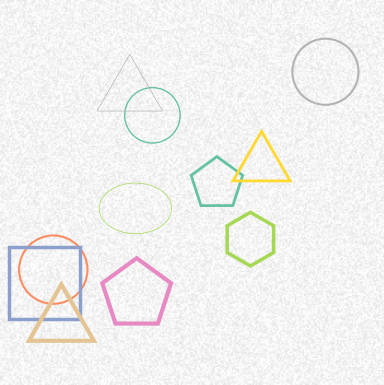[{"shape": "pentagon", "thickness": 2, "radius": 0.35, "center": [0.563, 0.523]}, {"shape": "circle", "thickness": 1, "radius": 0.36, "center": [0.396, 0.7]}, {"shape": "circle", "thickness": 1.5, "radius": 0.44, "center": [0.138, 0.3]}, {"shape": "square", "thickness": 2.5, "radius": 0.46, "center": [0.115, 0.265]}, {"shape": "pentagon", "thickness": 3, "radius": 0.47, "center": [0.355, 0.236]}, {"shape": "hexagon", "thickness": 2.5, "radius": 0.35, "center": [0.65, 0.379]}, {"shape": "oval", "thickness": 0.5, "radius": 0.47, "center": [0.352, 0.459]}, {"shape": "triangle", "thickness": 2, "radius": 0.43, "center": [0.679, 0.573]}, {"shape": "triangle", "thickness": 3, "radius": 0.49, "center": [0.159, 0.164]}, {"shape": "circle", "thickness": 1.5, "radius": 0.43, "center": [0.845, 0.814]}, {"shape": "triangle", "thickness": 0.5, "radius": 0.49, "center": [0.337, 0.761]}]